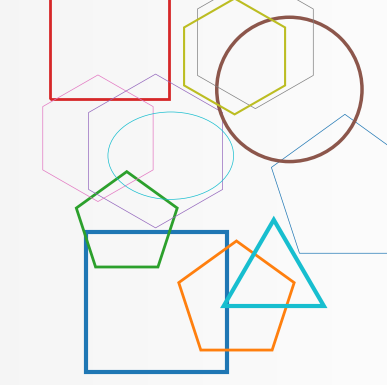[{"shape": "square", "thickness": 3, "radius": 0.91, "center": [0.403, 0.215]}, {"shape": "pentagon", "thickness": 0.5, "radius": 1.0, "center": [0.89, 0.504]}, {"shape": "pentagon", "thickness": 2, "radius": 0.78, "center": [0.61, 0.217]}, {"shape": "pentagon", "thickness": 2, "radius": 0.68, "center": [0.327, 0.417]}, {"shape": "square", "thickness": 2, "radius": 0.77, "center": [0.283, 0.897]}, {"shape": "hexagon", "thickness": 0.5, "radius": 1.0, "center": [0.402, 0.608]}, {"shape": "circle", "thickness": 2.5, "radius": 0.94, "center": [0.747, 0.768]}, {"shape": "hexagon", "thickness": 0.5, "radius": 0.82, "center": [0.253, 0.641]}, {"shape": "hexagon", "thickness": 0.5, "radius": 0.86, "center": [0.659, 0.89]}, {"shape": "hexagon", "thickness": 1.5, "radius": 0.75, "center": [0.605, 0.853]}, {"shape": "triangle", "thickness": 3, "radius": 0.75, "center": [0.707, 0.28]}, {"shape": "oval", "thickness": 0.5, "radius": 0.81, "center": [0.441, 0.596]}]